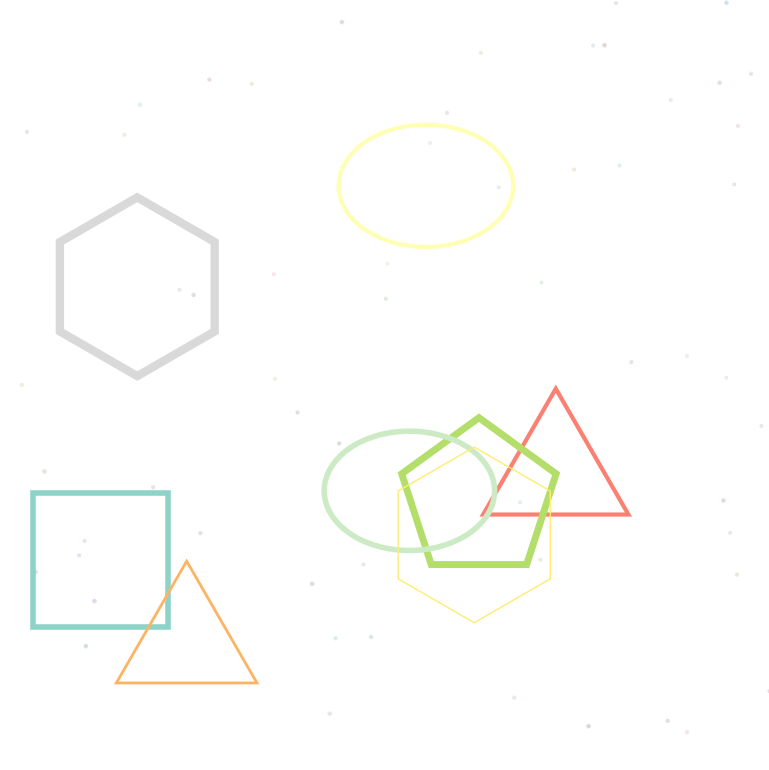[{"shape": "square", "thickness": 2, "radius": 0.44, "center": [0.131, 0.273]}, {"shape": "oval", "thickness": 1.5, "radius": 0.57, "center": [0.553, 0.759]}, {"shape": "triangle", "thickness": 1.5, "radius": 0.54, "center": [0.722, 0.386]}, {"shape": "triangle", "thickness": 1, "radius": 0.53, "center": [0.242, 0.166]}, {"shape": "pentagon", "thickness": 2.5, "radius": 0.53, "center": [0.622, 0.352]}, {"shape": "hexagon", "thickness": 3, "radius": 0.58, "center": [0.178, 0.628]}, {"shape": "oval", "thickness": 2, "radius": 0.55, "center": [0.532, 0.363]}, {"shape": "hexagon", "thickness": 0.5, "radius": 0.57, "center": [0.616, 0.305]}]